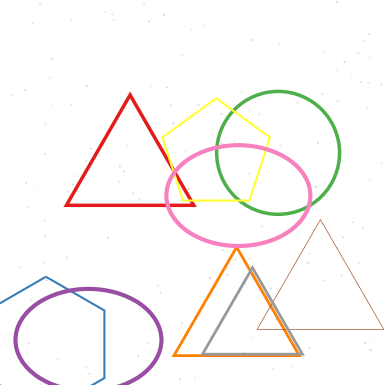[{"shape": "triangle", "thickness": 2.5, "radius": 0.96, "center": [0.338, 0.562]}, {"shape": "hexagon", "thickness": 1.5, "radius": 0.88, "center": [0.119, 0.106]}, {"shape": "circle", "thickness": 2.5, "radius": 0.8, "center": [0.722, 0.603]}, {"shape": "oval", "thickness": 3, "radius": 0.95, "center": [0.23, 0.117]}, {"shape": "triangle", "thickness": 2, "radius": 0.94, "center": [0.615, 0.17]}, {"shape": "pentagon", "thickness": 1.5, "radius": 0.73, "center": [0.562, 0.598]}, {"shape": "triangle", "thickness": 0.5, "radius": 0.95, "center": [0.832, 0.239]}, {"shape": "oval", "thickness": 3, "radius": 0.94, "center": [0.619, 0.492]}, {"shape": "triangle", "thickness": 2, "radius": 0.75, "center": [0.656, 0.155]}]